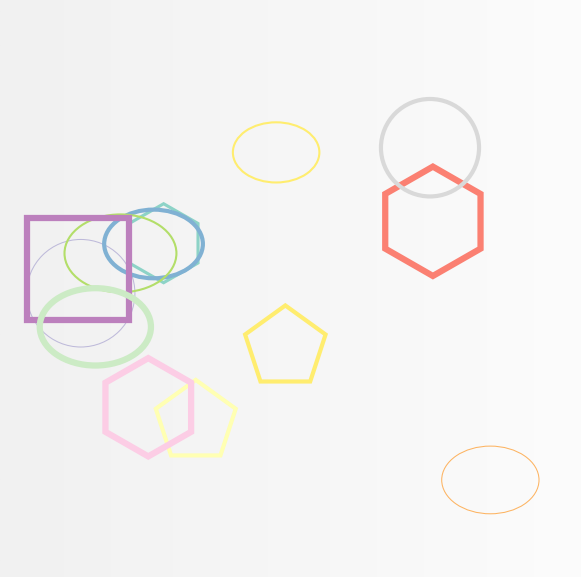[{"shape": "hexagon", "thickness": 1.5, "radius": 0.34, "center": [0.281, 0.578]}, {"shape": "pentagon", "thickness": 2, "radius": 0.36, "center": [0.337, 0.269]}, {"shape": "circle", "thickness": 0.5, "radius": 0.47, "center": [0.139, 0.491]}, {"shape": "hexagon", "thickness": 3, "radius": 0.47, "center": [0.745, 0.616]}, {"shape": "oval", "thickness": 2, "radius": 0.42, "center": [0.264, 0.577]}, {"shape": "oval", "thickness": 0.5, "radius": 0.42, "center": [0.844, 0.168]}, {"shape": "oval", "thickness": 1, "radius": 0.48, "center": [0.207, 0.56]}, {"shape": "hexagon", "thickness": 3, "radius": 0.43, "center": [0.255, 0.294]}, {"shape": "circle", "thickness": 2, "radius": 0.42, "center": [0.74, 0.743]}, {"shape": "square", "thickness": 3, "radius": 0.44, "center": [0.134, 0.534]}, {"shape": "oval", "thickness": 3, "radius": 0.48, "center": [0.164, 0.433]}, {"shape": "pentagon", "thickness": 2, "radius": 0.36, "center": [0.491, 0.397]}, {"shape": "oval", "thickness": 1, "radius": 0.37, "center": [0.475, 0.735]}]